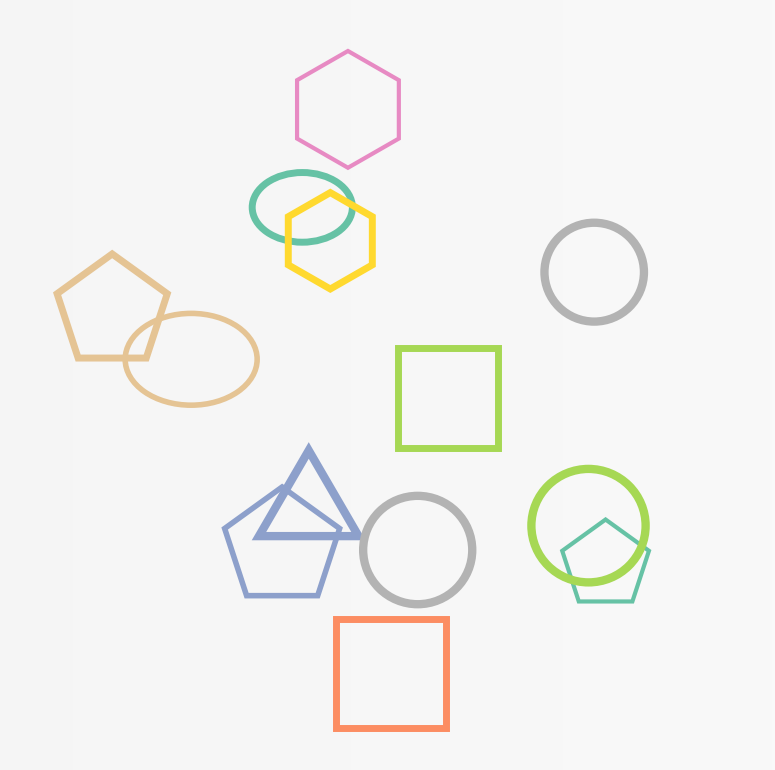[{"shape": "oval", "thickness": 2.5, "radius": 0.32, "center": [0.39, 0.731]}, {"shape": "pentagon", "thickness": 1.5, "radius": 0.29, "center": [0.781, 0.266]}, {"shape": "square", "thickness": 2.5, "radius": 0.35, "center": [0.505, 0.125]}, {"shape": "triangle", "thickness": 3, "radius": 0.37, "center": [0.398, 0.341]}, {"shape": "pentagon", "thickness": 2, "radius": 0.39, "center": [0.364, 0.29]}, {"shape": "hexagon", "thickness": 1.5, "radius": 0.38, "center": [0.449, 0.858]}, {"shape": "circle", "thickness": 3, "radius": 0.37, "center": [0.759, 0.317]}, {"shape": "square", "thickness": 2.5, "radius": 0.32, "center": [0.578, 0.483]}, {"shape": "hexagon", "thickness": 2.5, "radius": 0.31, "center": [0.426, 0.687]}, {"shape": "pentagon", "thickness": 2.5, "radius": 0.37, "center": [0.145, 0.595]}, {"shape": "oval", "thickness": 2, "radius": 0.43, "center": [0.247, 0.533]}, {"shape": "circle", "thickness": 3, "radius": 0.32, "center": [0.767, 0.647]}, {"shape": "circle", "thickness": 3, "radius": 0.35, "center": [0.539, 0.286]}]